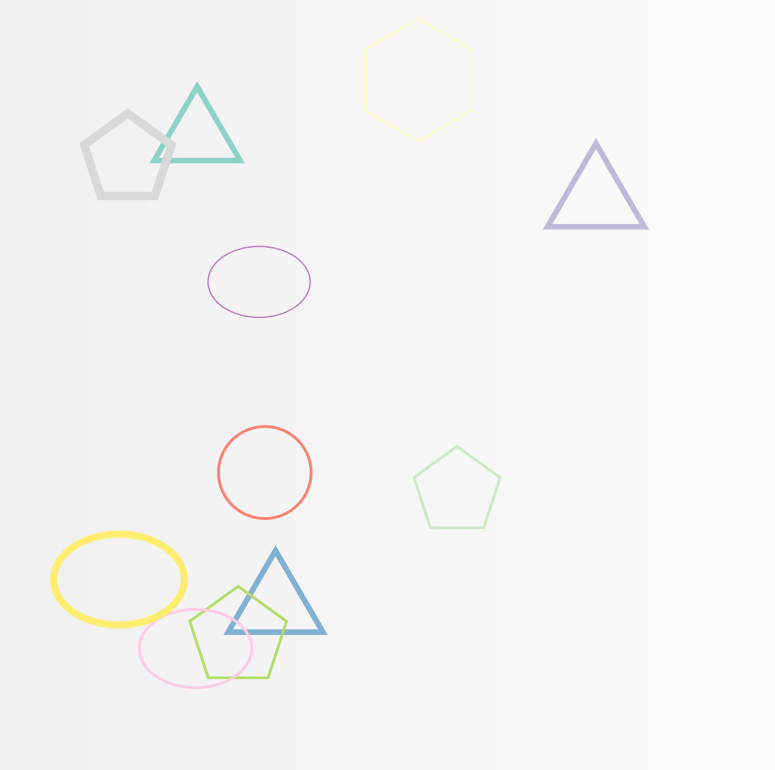[{"shape": "triangle", "thickness": 2, "radius": 0.32, "center": [0.254, 0.824]}, {"shape": "hexagon", "thickness": 0.5, "radius": 0.4, "center": [0.539, 0.896]}, {"shape": "triangle", "thickness": 2, "radius": 0.36, "center": [0.769, 0.742]}, {"shape": "circle", "thickness": 1, "radius": 0.3, "center": [0.342, 0.386]}, {"shape": "triangle", "thickness": 2, "radius": 0.35, "center": [0.356, 0.214]}, {"shape": "pentagon", "thickness": 1, "radius": 0.33, "center": [0.307, 0.173]}, {"shape": "oval", "thickness": 1, "radius": 0.36, "center": [0.252, 0.158]}, {"shape": "pentagon", "thickness": 3, "radius": 0.3, "center": [0.165, 0.793]}, {"shape": "oval", "thickness": 0.5, "radius": 0.33, "center": [0.334, 0.634]}, {"shape": "pentagon", "thickness": 1, "radius": 0.29, "center": [0.59, 0.362]}, {"shape": "oval", "thickness": 2.5, "radius": 0.42, "center": [0.154, 0.247]}]